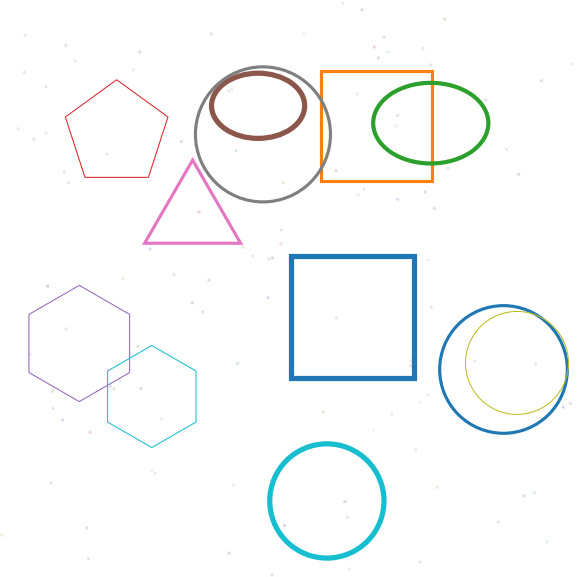[{"shape": "square", "thickness": 2.5, "radius": 0.53, "center": [0.61, 0.45]}, {"shape": "circle", "thickness": 1.5, "radius": 0.55, "center": [0.872, 0.359]}, {"shape": "square", "thickness": 1.5, "radius": 0.48, "center": [0.653, 0.781]}, {"shape": "oval", "thickness": 2, "radius": 0.5, "center": [0.746, 0.786]}, {"shape": "pentagon", "thickness": 0.5, "radius": 0.47, "center": [0.202, 0.768]}, {"shape": "hexagon", "thickness": 0.5, "radius": 0.5, "center": [0.137, 0.404]}, {"shape": "oval", "thickness": 2.5, "radius": 0.4, "center": [0.447, 0.816]}, {"shape": "triangle", "thickness": 1.5, "radius": 0.48, "center": [0.334, 0.626]}, {"shape": "circle", "thickness": 1.5, "radius": 0.58, "center": [0.455, 0.766]}, {"shape": "circle", "thickness": 0.5, "radius": 0.45, "center": [0.895, 0.371]}, {"shape": "hexagon", "thickness": 0.5, "radius": 0.44, "center": [0.263, 0.313]}, {"shape": "circle", "thickness": 2.5, "radius": 0.49, "center": [0.566, 0.132]}]